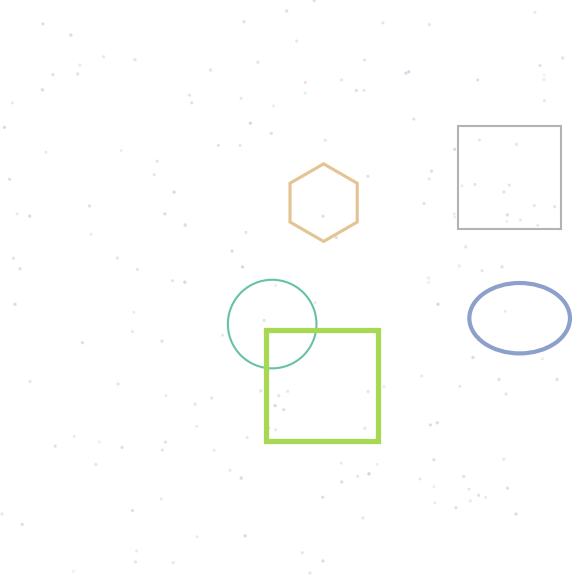[{"shape": "circle", "thickness": 1, "radius": 0.38, "center": [0.471, 0.438]}, {"shape": "oval", "thickness": 2, "radius": 0.44, "center": [0.9, 0.448]}, {"shape": "square", "thickness": 2.5, "radius": 0.48, "center": [0.558, 0.332]}, {"shape": "hexagon", "thickness": 1.5, "radius": 0.34, "center": [0.56, 0.648]}, {"shape": "square", "thickness": 1, "radius": 0.45, "center": [0.882, 0.692]}]